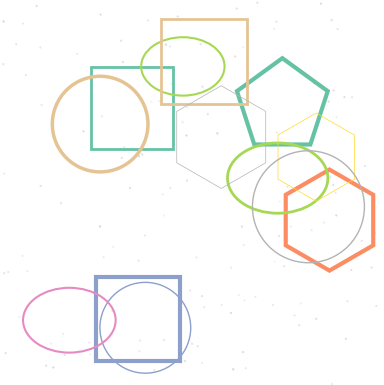[{"shape": "square", "thickness": 2, "radius": 0.53, "center": [0.344, 0.72]}, {"shape": "pentagon", "thickness": 3, "radius": 0.62, "center": [0.733, 0.725]}, {"shape": "hexagon", "thickness": 3, "radius": 0.66, "center": [0.856, 0.428]}, {"shape": "square", "thickness": 3, "radius": 0.55, "center": [0.359, 0.172]}, {"shape": "circle", "thickness": 1, "radius": 0.59, "center": [0.377, 0.149]}, {"shape": "oval", "thickness": 1.5, "radius": 0.6, "center": [0.18, 0.168]}, {"shape": "oval", "thickness": 2, "radius": 0.65, "center": [0.721, 0.537]}, {"shape": "oval", "thickness": 1.5, "radius": 0.54, "center": [0.475, 0.827]}, {"shape": "hexagon", "thickness": 0.5, "radius": 0.57, "center": [0.821, 0.592]}, {"shape": "circle", "thickness": 2.5, "radius": 0.62, "center": [0.26, 0.678]}, {"shape": "square", "thickness": 2, "radius": 0.55, "center": [0.53, 0.84]}, {"shape": "hexagon", "thickness": 0.5, "radius": 0.67, "center": [0.575, 0.644]}, {"shape": "circle", "thickness": 1, "radius": 0.73, "center": [0.801, 0.463]}]